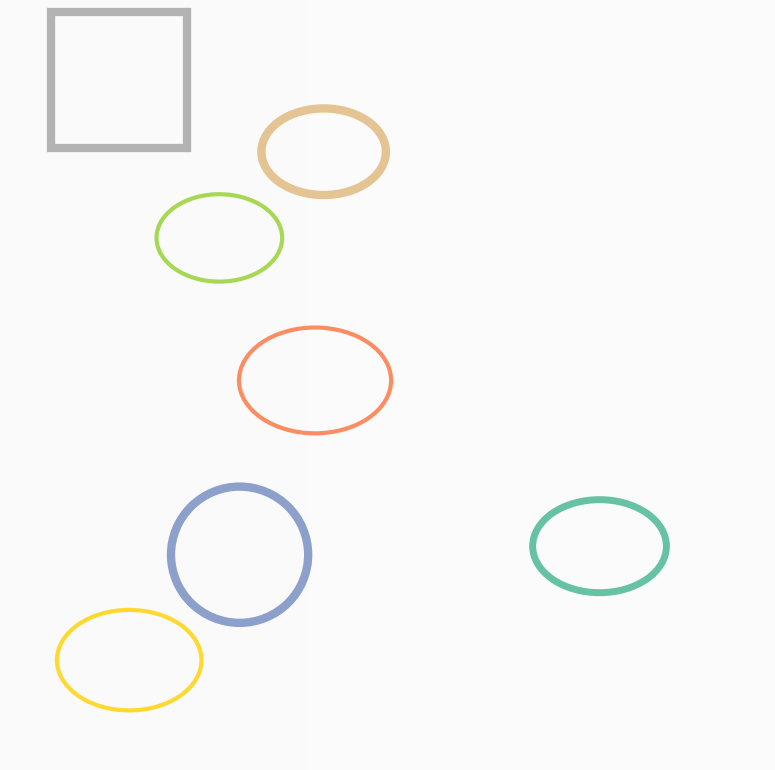[{"shape": "oval", "thickness": 2.5, "radius": 0.43, "center": [0.774, 0.291]}, {"shape": "oval", "thickness": 1.5, "radius": 0.49, "center": [0.407, 0.506]}, {"shape": "circle", "thickness": 3, "radius": 0.44, "center": [0.309, 0.28]}, {"shape": "oval", "thickness": 1.5, "radius": 0.41, "center": [0.283, 0.691]}, {"shape": "oval", "thickness": 1.5, "radius": 0.47, "center": [0.167, 0.143]}, {"shape": "oval", "thickness": 3, "radius": 0.4, "center": [0.418, 0.803]}, {"shape": "square", "thickness": 3, "radius": 0.44, "center": [0.153, 0.896]}]